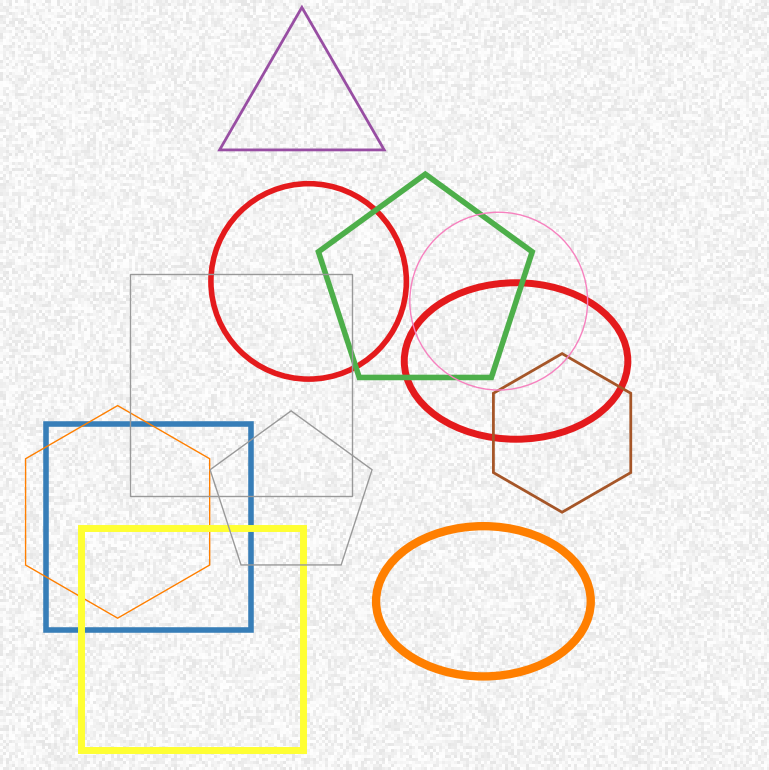[{"shape": "circle", "thickness": 2, "radius": 0.63, "center": [0.401, 0.635]}, {"shape": "oval", "thickness": 2.5, "radius": 0.73, "center": [0.67, 0.531]}, {"shape": "square", "thickness": 2, "radius": 0.67, "center": [0.193, 0.315]}, {"shape": "pentagon", "thickness": 2, "radius": 0.73, "center": [0.552, 0.628]}, {"shape": "triangle", "thickness": 1, "radius": 0.62, "center": [0.392, 0.867]}, {"shape": "hexagon", "thickness": 0.5, "radius": 0.69, "center": [0.153, 0.335]}, {"shape": "oval", "thickness": 3, "radius": 0.7, "center": [0.628, 0.219]}, {"shape": "square", "thickness": 2.5, "radius": 0.72, "center": [0.25, 0.17]}, {"shape": "hexagon", "thickness": 1, "radius": 0.51, "center": [0.73, 0.438]}, {"shape": "circle", "thickness": 0.5, "radius": 0.58, "center": [0.648, 0.609]}, {"shape": "pentagon", "thickness": 0.5, "radius": 0.55, "center": [0.378, 0.356]}, {"shape": "square", "thickness": 0.5, "radius": 0.72, "center": [0.313, 0.5]}]